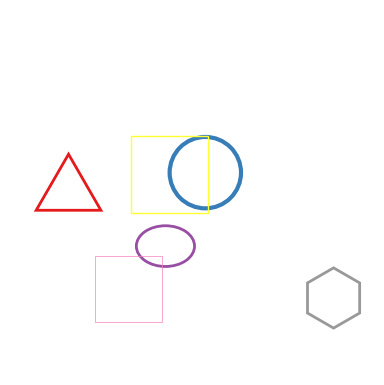[{"shape": "triangle", "thickness": 2, "radius": 0.49, "center": [0.178, 0.502]}, {"shape": "circle", "thickness": 3, "radius": 0.46, "center": [0.533, 0.552]}, {"shape": "oval", "thickness": 2, "radius": 0.38, "center": [0.43, 0.361]}, {"shape": "square", "thickness": 1, "radius": 0.5, "center": [0.441, 0.548]}, {"shape": "square", "thickness": 0.5, "radius": 0.43, "center": [0.334, 0.249]}, {"shape": "hexagon", "thickness": 2, "radius": 0.39, "center": [0.866, 0.226]}]